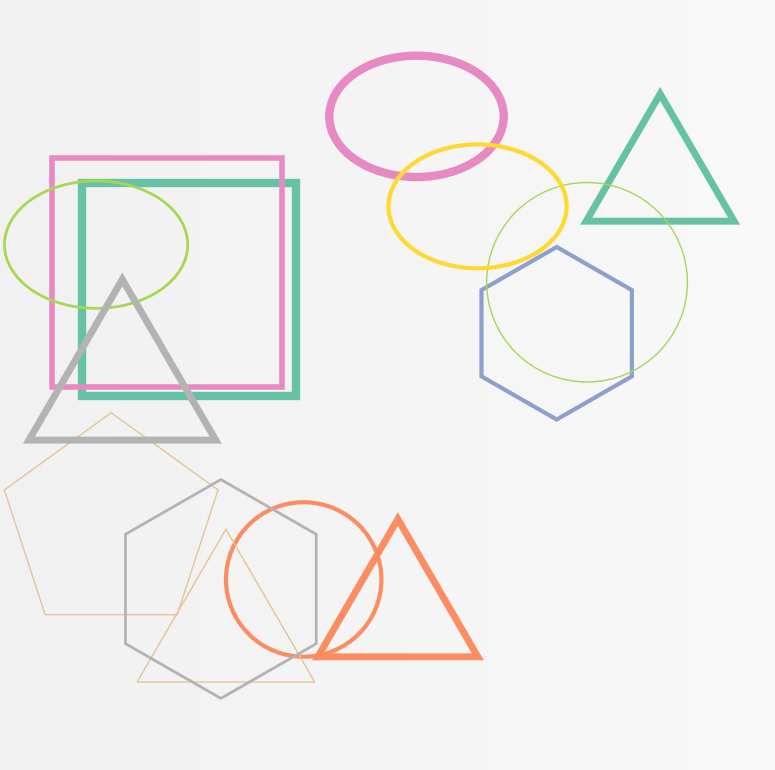[{"shape": "triangle", "thickness": 2.5, "radius": 0.55, "center": [0.852, 0.768]}, {"shape": "square", "thickness": 3, "radius": 0.69, "center": [0.244, 0.624]}, {"shape": "circle", "thickness": 1.5, "radius": 0.5, "center": [0.392, 0.247]}, {"shape": "triangle", "thickness": 2.5, "radius": 0.6, "center": [0.513, 0.207]}, {"shape": "hexagon", "thickness": 1.5, "radius": 0.56, "center": [0.718, 0.567]}, {"shape": "oval", "thickness": 3, "radius": 0.56, "center": [0.537, 0.849]}, {"shape": "square", "thickness": 2, "radius": 0.74, "center": [0.215, 0.646]}, {"shape": "circle", "thickness": 0.5, "radius": 0.65, "center": [0.757, 0.633]}, {"shape": "oval", "thickness": 1, "radius": 0.59, "center": [0.124, 0.682]}, {"shape": "oval", "thickness": 1.5, "radius": 0.57, "center": [0.616, 0.732]}, {"shape": "triangle", "thickness": 0.5, "radius": 0.66, "center": [0.292, 0.18]}, {"shape": "pentagon", "thickness": 0.5, "radius": 0.72, "center": [0.143, 0.319]}, {"shape": "hexagon", "thickness": 1, "radius": 0.71, "center": [0.285, 0.235]}, {"shape": "triangle", "thickness": 2.5, "radius": 0.7, "center": [0.158, 0.498]}]